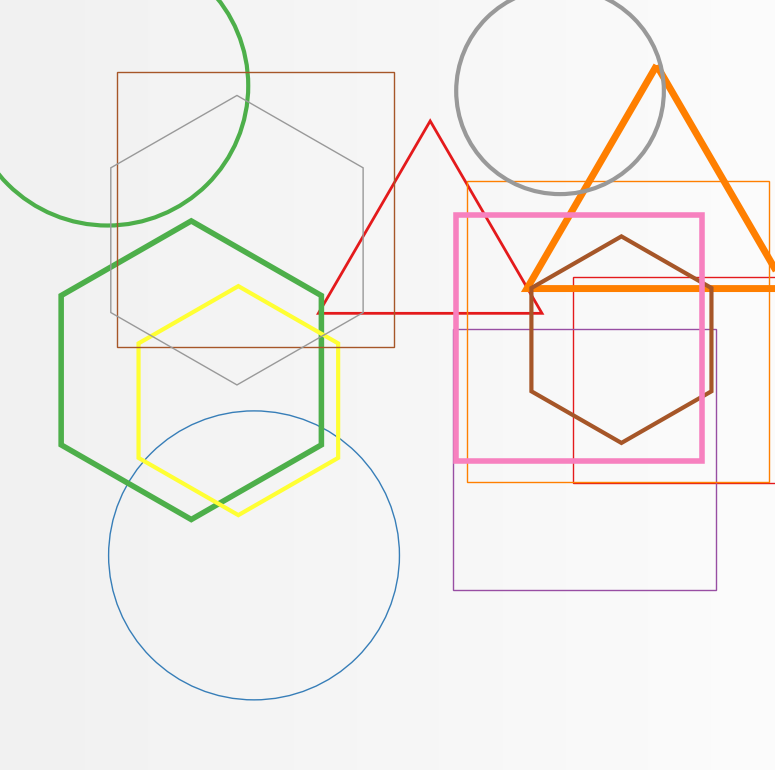[{"shape": "triangle", "thickness": 1, "radius": 0.83, "center": [0.555, 0.676]}, {"shape": "square", "thickness": 0.5, "radius": 0.67, "center": [0.872, 0.506]}, {"shape": "circle", "thickness": 0.5, "radius": 0.94, "center": [0.328, 0.279]}, {"shape": "circle", "thickness": 1.5, "radius": 0.91, "center": [0.139, 0.889]}, {"shape": "hexagon", "thickness": 2, "radius": 0.97, "center": [0.247, 0.519]}, {"shape": "square", "thickness": 0.5, "radius": 0.85, "center": [0.754, 0.403]}, {"shape": "triangle", "thickness": 2.5, "radius": 0.97, "center": [0.847, 0.722]}, {"shape": "square", "thickness": 0.5, "radius": 0.98, "center": [0.798, 0.569]}, {"shape": "hexagon", "thickness": 1.5, "radius": 0.74, "center": [0.308, 0.48]}, {"shape": "hexagon", "thickness": 1.5, "radius": 0.67, "center": [0.802, 0.559]}, {"shape": "square", "thickness": 0.5, "radius": 0.89, "center": [0.329, 0.728]}, {"shape": "square", "thickness": 2, "radius": 0.8, "center": [0.747, 0.561]}, {"shape": "circle", "thickness": 1.5, "radius": 0.67, "center": [0.723, 0.882]}, {"shape": "hexagon", "thickness": 0.5, "radius": 0.94, "center": [0.306, 0.688]}]